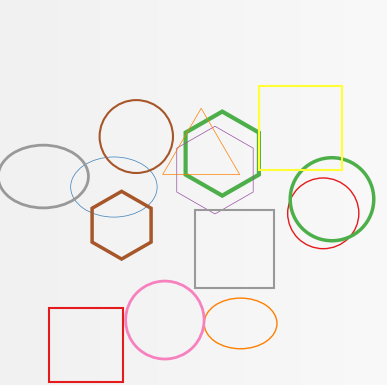[{"shape": "square", "thickness": 1.5, "radius": 0.48, "center": [0.223, 0.105]}, {"shape": "circle", "thickness": 1, "radius": 0.46, "center": [0.834, 0.446]}, {"shape": "oval", "thickness": 0.5, "radius": 0.56, "center": [0.294, 0.514]}, {"shape": "hexagon", "thickness": 3, "radius": 0.55, "center": [0.574, 0.601]}, {"shape": "circle", "thickness": 2.5, "radius": 0.54, "center": [0.857, 0.483]}, {"shape": "hexagon", "thickness": 0.5, "radius": 0.57, "center": [0.555, 0.558]}, {"shape": "triangle", "thickness": 0.5, "radius": 0.57, "center": [0.519, 0.604]}, {"shape": "oval", "thickness": 1, "radius": 0.47, "center": [0.621, 0.16]}, {"shape": "square", "thickness": 1.5, "radius": 0.54, "center": [0.775, 0.668]}, {"shape": "circle", "thickness": 1.5, "radius": 0.47, "center": [0.352, 0.645]}, {"shape": "hexagon", "thickness": 2.5, "radius": 0.44, "center": [0.314, 0.415]}, {"shape": "circle", "thickness": 2, "radius": 0.51, "center": [0.425, 0.169]}, {"shape": "square", "thickness": 1.5, "radius": 0.51, "center": [0.606, 0.354]}, {"shape": "oval", "thickness": 2, "radius": 0.58, "center": [0.112, 0.541]}]